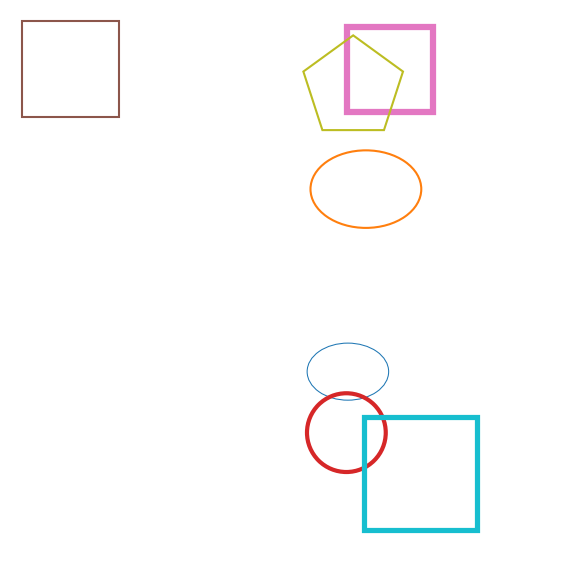[{"shape": "oval", "thickness": 0.5, "radius": 0.35, "center": [0.602, 0.356]}, {"shape": "oval", "thickness": 1, "radius": 0.48, "center": [0.634, 0.672]}, {"shape": "circle", "thickness": 2, "radius": 0.34, "center": [0.6, 0.25]}, {"shape": "square", "thickness": 1, "radius": 0.42, "center": [0.122, 0.879]}, {"shape": "square", "thickness": 3, "radius": 0.37, "center": [0.675, 0.879]}, {"shape": "pentagon", "thickness": 1, "radius": 0.45, "center": [0.612, 0.847]}, {"shape": "square", "thickness": 2.5, "radius": 0.49, "center": [0.729, 0.179]}]